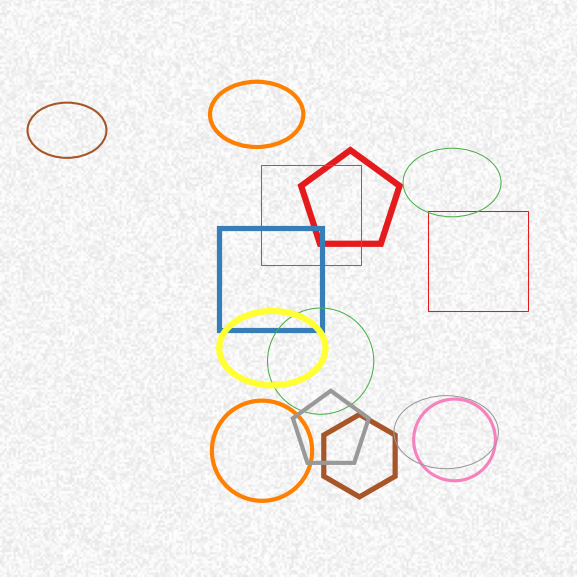[{"shape": "pentagon", "thickness": 3, "radius": 0.45, "center": [0.607, 0.65]}, {"shape": "square", "thickness": 0.5, "radius": 0.43, "center": [0.828, 0.547]}, {"shape": "square", "thickness": 2.5, "radius": 0.45, "center": [0.468, 0.516]}, {"shape": "oval", "thickness": 0.5, "radius": 0.42, "center": [0.783, 0.683]}, {"shape": "circle", "thickness": 0.5, "radius": 0.46, "center": [0.555, 0.374]}, {"shape": "square", "thickness": 0.5, "radius": 0.44, "center": [0.539, 0.627]}, {"shape": "oval", "thickness": 2, "radius": 0.4, "center": [0.444, 0.801]}, {"shape": "circle", "thickness": 2, "radius": 0.43, "center": [0.454, 0.219]}, {"shape": "oval", "thickness": 3, "radius": 0.46, "center": [0.472, 0.396]}, {"shape": "oval", "thickness": 1, "radius": 0.34, "center": [0.116, 0.774]}, {"shape": "hexagon", "thickness": 2.5, "radius": 0.36, "center": [0.622, 0.21]}, {"shape": "circle", "thickness": 1.5, "radius": 0.35, "center": [0.787, 0.237]}, {"shape": "pentagon", "thickness": 2, "radius": 0.35, "center": [0.573, 0.253]}, {"shape": "oval", "thickness": 0.5, "radius": 0.45, "center": [0.773, 0.251]}]